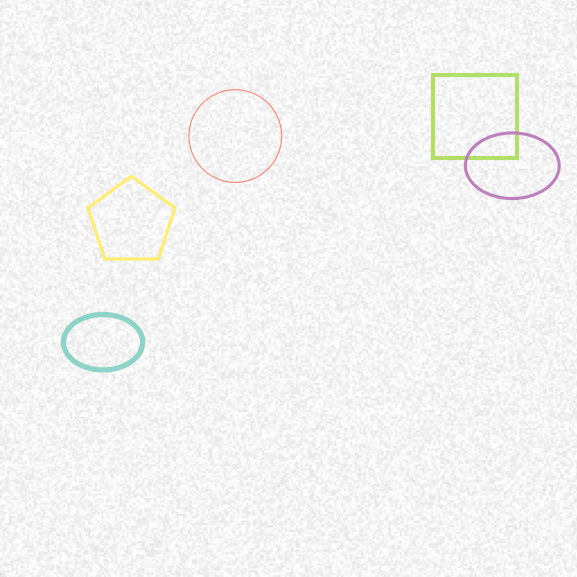[{"shape": "oval", "thickness": 2.5, "radius": 0.34, "center": [0.178, 0.407]}, {"shape": "circle", "thickness": 0.5, "radius": 0.4, "center": [0.407, 0.764]}, {"shape": "square", "thickness": 2, "radius": 0.36, "center": [0.823, 0.798]}, {"shape": "oval", "thickness": 1.5, "radius": 0.41, "center": [0.887, 0.712]}, {"shape": "pentagon", "thickness": 1.5, "radius": 0.4, "center": [0.228, 0.615]}]